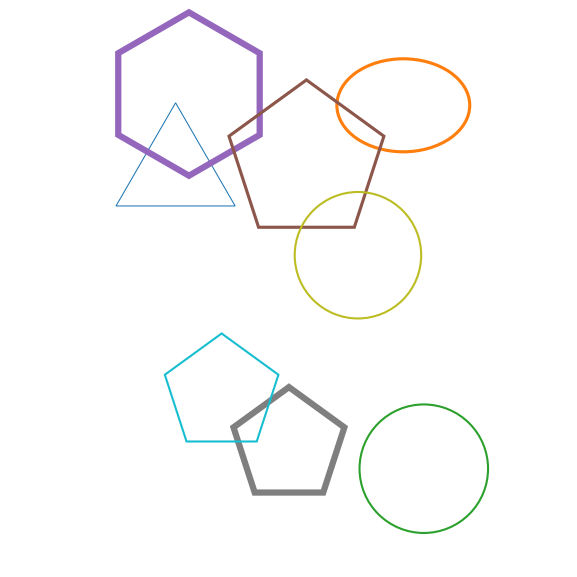[{"shape": "triangle", "thickness": 0.5, "radius": 0.6, "center": [0.304, 0.702]}, {"shape": "oval", "thickness": 1.5, "radius": 0.58, "center": [0.698, 0.817]}, {"shape": "circle", "thickness": 1, "radius": 0.56, "center": [0.734, 0.188]}, {"shape": "hexagon", "thickness": 3, "radius": 0.71, "center": [0.327, 0.836]}, {"shape": "pentagon", "thickness": 1.5, "radius": 0.71, "center": [0.531, 0.72]}, {"shape": "pentagon", "thickness": 3, "radius": 0.5, "center": [0.5, 0.228]}, {"shape": "circle", "thickness": 1, "radius": 0.55, "center": [0.62, 0.557]}, {"shape": "pentagon", "thickness": 1, "radius": 0.52, "center": [0.384, 0.318]}]